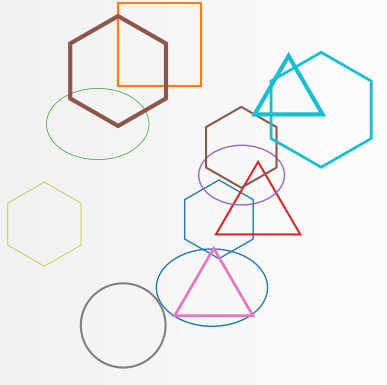[{"shape": "oval", "thickness": 1, "radius": 0.72, "center": [0.547, 0.253]}, {"shape": "hexagon", "thickness": 1, "radius": 0.51, "center": [0.565, 0.43]}, {"shape": "square", "thickness": 1.5, "radius": 0.53, "center": [0.411, 0.884]}, {"shape": "oval", "thickness": 0.5, "radius": 0.66, "center": [0.252, 0.678]}, {"shape": "triangle", "thickness": 1.5, "radius": 0.63, "center": [0.666, 0.454]}, {"shape": "oval", "thickness": 1, "radius": 0.55, "center": [0.623, 0.545]}, {"shape": "hexagon", "thickness": 3, "radius": 0.71, "center": [0.305, 0.816]}, {"shape": "hexagon", "thickness": 1.5, "radius": 0.53, "center": [0.623, 0.617]}, {"shape": "triangle", "thickness": 2, "radius": 0.58, "center": [0.552, 0.238]}, {"shape": "circle", "thickness": 1.5, "radius": 0.55, "center": [0.318, 0.155]}, {"shape": "hexagon", "thickness": 0.5, "radius": 0.55, "center": [0.115, 0.418]}, {"shape": "hexagon", "thickness": 2, "radius": 0.75, "center": [0.829, 0.715]}, {"shape": "triangle", "thickness": 3, "radius": 0.51, "center": [0.745, 0.754]}]